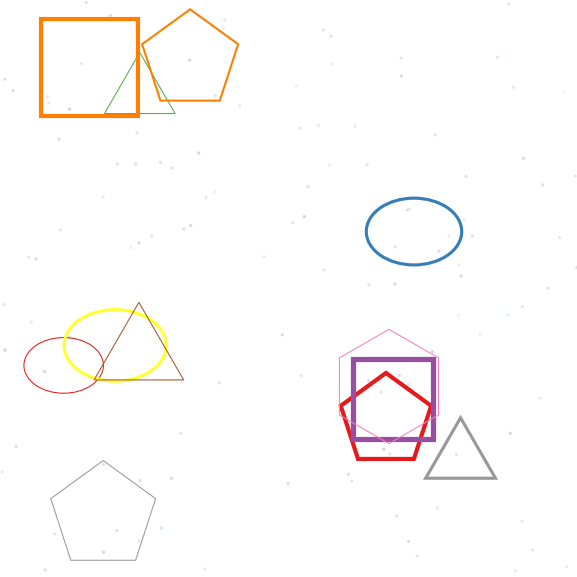[{"shape": "pentagon", "thickness": 2, "radius": 0.41, "center": [0.668, 0.271]}, {"shape": "oval", "thickness": 0.5, "radius": 0.34, "center": [0.11, 0.366]}, {"shape": "oval", "thickness": 1.5, "radius": 0.41, "center": [0.717, 0.598]}, {"shape": "triangle", "thickness": 0.5, "radius": 0.35, "center": [0.242, 0.838]}, {"shape": "square", "thickness": 2.5, "radius": 0.35, "center": [0.68, 0.308]}, {"shape": "square", "thickness": 2, "radius": 0.42, "center": [0.154, 0.883]}, {"shape": "pentagon", "thickness": 1, "radius": 0.44, "center": [0.329, 0.896]}, {"shape": "oval", "thickness": 1.5, "radius": 0.44, "center": [0.199, 0.401]}, {"shape": "triangle", "thickness": 0.5, "radius": 0.45, "center": [0.24, 0.386]}, {"shape": "hexagon", "thickness": 0.5, "radius": 0.49, "center": [0.673, 0.33]}, {"shape": "pentagon", "thickness": 0.5, "radius": 0.48, "center": [0.179, 0.106]}, {"shape": "triangle", "thickness": 1.5, "radius": 0.35, "center": [0.798, 0.206]}]